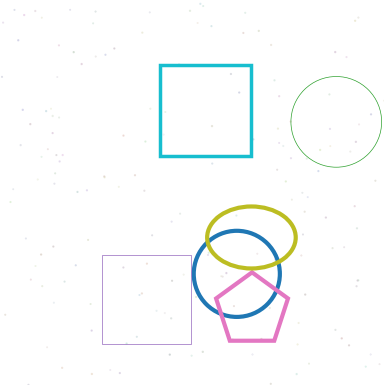[{"shape": "circle", "thickness": 3, "radius": 0.56, "center": [0.615, 0.289]}, {"shape": "circle", "thickness": 0.5, "radius": 0.59, "center": [0.873, 0.683]}, {"shape": "square", "thickness": 0.5, "radius": 0.58, "center": [0.381, 0.221]}, {"shape": "pentagon", "thickness": 3, "radius": 0.49, "center": [0.655, 0.194]}, {"shape": "oval", "thickness": 3, "radius": 0.58, "center": [0.653, 0.383]}, {"shape": "square", "thickness": 2.5, "radius": 0.59, "center": [0.535, 0.713]}]